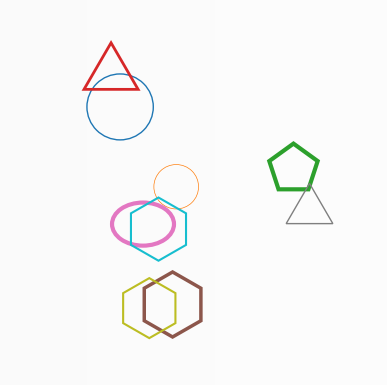[{"shape": "circle", "thickness": 1, "radius": 0.43, "center": [0.31, 0.722]}, {"shape": "circle", "thickness": 0.5, "radius": 0.29, "center": [0.455, 0.515]}, {"shape": "pentagon", "thickness": 3, "radius": 0.33, "center": [0.757, 0.561]}, {"shape": "triangle", "thickness": 2, "radius": 0.4, "center": [0.287, 0.808]}, {"shape": "hexagon", "thickness": 2.5, "radius": 0.42, "center": [0.445, 0.209]}, {"shape": "oval", "thickness": 3, "radius": 0.4, "center": [0.369, 0.418]}, {"shape": "triangle", "thickness": 1, "radius": 0.35, "center": [0.799, 0.454]}, {"shape": "hexagon", "thickness": 1.5, "radius": 0.39, "center": [0.385, 0.2]}, {"shape": "hexagon", "thickness": 1.5, "radius": 0.41, "center": [0.409, 0.405]}]